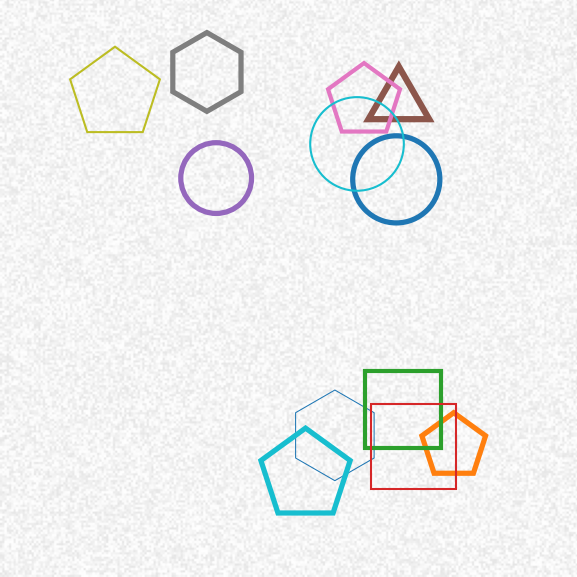[{"shape": "circle", "thickness": 2.5, "radius": 0.38, "center": [0.686, 0.689]}, {"shape": "hexagon", "thickness": 0.5, "radius": 0.39, "center": [0.58, 0.245]}, {"shape": "pentagon", "thickness": 2.5, "radius": 0.29, "center": [0.786, 0.227]}, {"shape": "square", "thickness": 2, "radius": 0.33, "center": [0.698, 0.29]}, {"shape": "square", "thickness": 1, "radius": 0.37, "center": [0.716, 0.226]}, {"shape": "circle", "thickness": 2.5, "radius": 0.31, "center": [0.374, 0.691]}, {"shape": "triangle", "thickness": 3, "radius": 0.3, "center": [0.691, 0.823]}, {"shape": "pentagon", "thickness": 2, "radius": 0.33, "center": [0.63, 0.824]}, {"shape": "hexagon", "thickness": 2.5, "radius": 0.34, "center": [0.358, 0.875]}, {"shape": "pentagon", "thickness": 1, "radius": 0.41, "center": [0.199, 0.837]}, {"shape": "pentagon", "thickness": 2.5, "radius": 0.41, "center": [0.529, 0.177]}, {"shape": "circle", "thickness": 1, "radius": 0.41, "center": [0.618, 0.75]}]